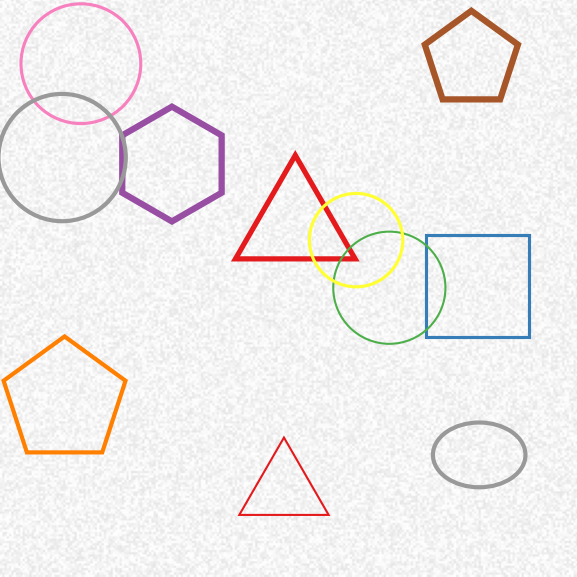[{"shape": "triangle", "thickness": 1, "radius": 0.45, "center": [0.492, 0.152]}, {"shape": "triangle", "thickness": 2.5, "radius": 0.6, "center": [0.511, 0.611]}, {"shape": "square", "thickness": 1.5, "radius": 0.45, "center": [0.827, 0.504]}, {"shape": "circle", "thickness": 1, "radius": 0.49, "center": [0.674, 0.501]}, {"shape": "hexagon", "thickness": 3, "radius": 0.5, "center": [0.298, 0.715]}, {"shape": "pentagon", "thickness": 2, "radius": 0.55, "center": [0.112, 0.306]}, {"shape": "circle", "thickness": 1.5, "radius": 0.4, "center": [0.617, 0.583]}, {"shape": "pentagon", "thickness": 3, "radius": 0.42, "center": [0.816, 0.896]}, {"shape": "circle", "thickness": 1.5, "radius": 0.52, "center": [0.14, 0.889]}, {"shape": "oval", "thickness": 2, "radius": 0.4, "center": [0.83, 0.211]}, {"shape": "circle", "thickness": 2, "radius": 0.55, "center": [0.108, 0.726]}]